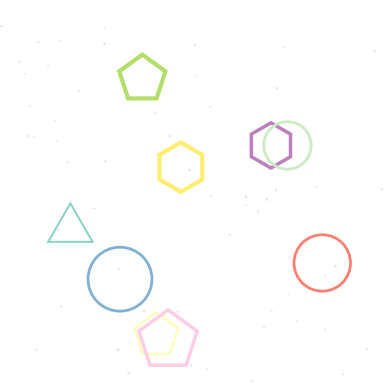[{"shape": "triangle", "thickness": 1.5, "radius": 0.33, "center": [0.183, 0.405]}, {"shape": "pentagon", "thickness": 1.5, "radius": 0.3, "center": [0.406, 0.129]}, {"shape": "circle", "thickness": 2, "radius": 0.37, "center": [0.837, 0.317]}, {"shape": "circle", "thickness": 2, "radius": 0.42, "center": [0.312, 0.275]}, {"shape": "pentagon", "thickness": 3, "radius": 0.31, "center": [0.37, 0.795]}, {"shape": "pentagon", "thickness": 2.5, "radius": 0.4, "center": [0.437, 0.115]}, {"shape": "hexagon", "thickness": 2.5, "radius": 0.29, "center": [0.704, 0.622]}, {"shape": "circle", "thickness": 2, "radius": 0.31, "center": [0.747, 0.622]}, {"shape": "hexagon", "thickness": 3, "radius": 0.32, "center": [0.47, 0.566]}]